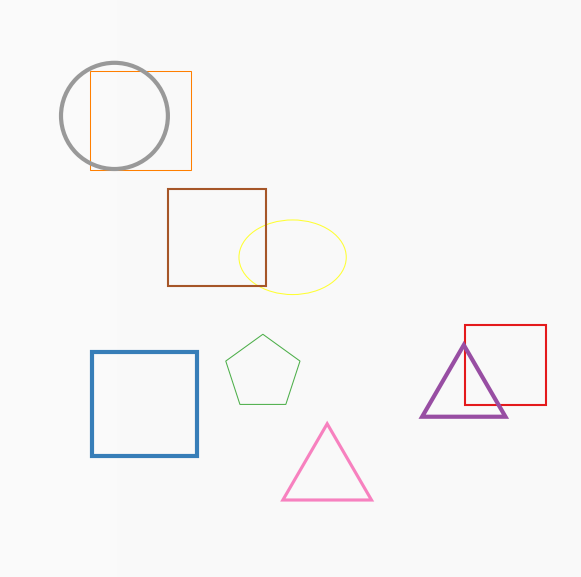[{"shape": "square", "thickness": 1, "radius": 0.35, "center": [0.869, 0.367]}, {"shape": "square", "thickness": 2, "radius": 0.45, "center": [0.248, 0.3]}, {"shape": "pentagon", "thickness": 0.5, "radius": 0.34, "center": [0.452, 0.353]}, {"shape": "triangle", "thickness": 2, "radius": 0.41, "center": [0.798, 0.319]}, {"shape": "square", "thickness": 0.5, "radius": 0.43, "center": [0.241, 0.79]}, {"shape": "oval", "thickness": 0.5, "radius": 0.46, "center": [0.503, 0.554]}, {"shape": "square", "thickness": 1, "radius": 0.42, "center": [0.374, 0.588]}, {"shape": "triangle", "thickness": 1.5, "radius": 0.44, "center": [0.563, 0.177]}, {"shape": "circle", "thickness": 2, "radius": 0.46, "center": [0.197, 0.798]}]